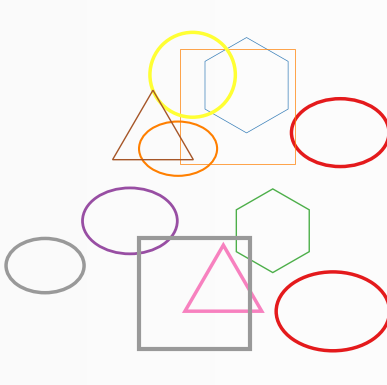[{"shape": "oval", "thickness": 2.5, "radius": 0.63, "center": [0.878, 0.656]}, {"shape": "oval", "thickness": 2.5, "radius": 0.73, "center": [0.859, 0.191]}, {"shape": "hexagon", "thickness": 0.5, "radius": 0.62, "center": [0.636, 0.779]}, {"shape": "hexagon", "thickness": 1, "radius": 0.54, "center": [0.704, 0.401]}, {"shape": "oval", "thickness": 2, "radius": 0.61, "center": [0.335, 0.426]}, {"shape": "square", "thickness": 0.5, "radius": 0.74, "center": [0.614, 0.723]}, {"shape": "oval", "thickness": 1.5, "radius": 0.5, "center": [0.46, 0.614]}, {"shape": "circle", "thickness": 2.5, "radius": 0.55, "center": [0.497, 0.806]}, {"shape": "triangle", "thickness": 1, "radius": 0.6, "center": [0.395, 0.645]}, {"shape": "triangle", "thickness": 2.5, "radius": 0.57, "center": [0.576, 0.249]}, {"shape": "square", "thickness": 3, "radius": 0.72, "center": [0.502, 0.238]}, {"shape": "oval", "thickness": 2.5, "radius": 0.5, "center": [0.116, 0.31]}]